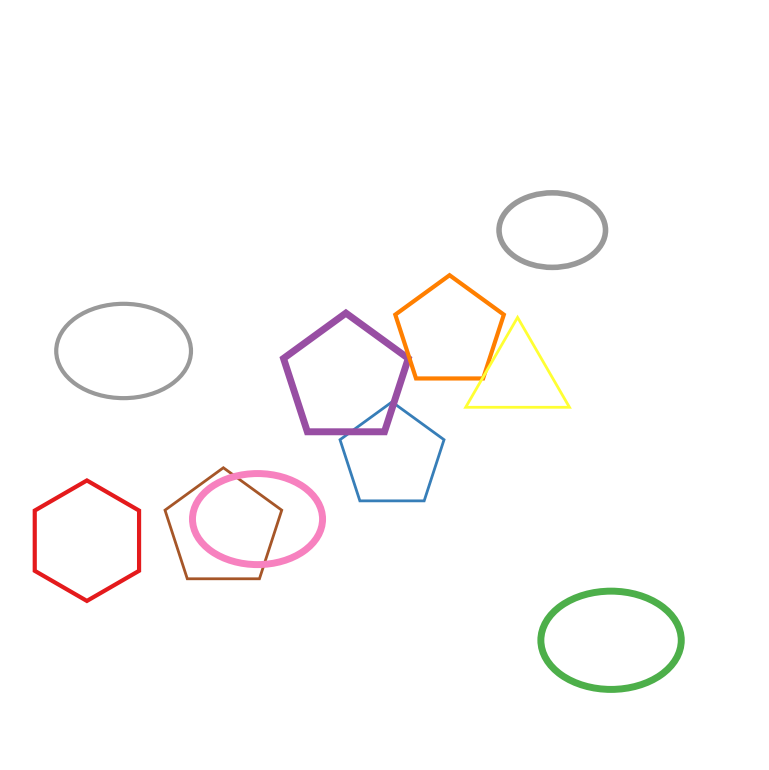[{"shape": "hexagon", "thickness": 1.5, "radius": 0.39, "center": [0.113, 0.298]}, {"shape": "pentagon", "thickness": 1, "radius": 0.36, "center": [0.509, 0.407]}, {"shape": "oval", "thickness": 2.5, "radius": 0.46, "center": [0.794, 0.168]}, {"shape": "pentagon", "thickness": 2.5, "radius": 0.43, "center": [0.449, 0.508]}, {"shape": "pentagon", "thickness": 1.5, "radius": 0.37, "center": [0.584, 0.568]}, {"shape": "triangle", "thickness": 1, "radius": 0.39, "center": [0.672, 0.51]}, {"shape": "pentagon", "thickness": 1, "radius": 0.4, "center": [0.29, 0.313]}, {"shape": "oval", "thickness": 2.5, "radius": 0.42, "center": [0.334, 0.326]}, {"shape": "oval", "thickness": 2, "radius": 0.35, "center": [0.717, 0.701]}, {"shape": "oval", "thickness": 1.5, "radius": 0.44, "center": [0.161, 0.544]}]